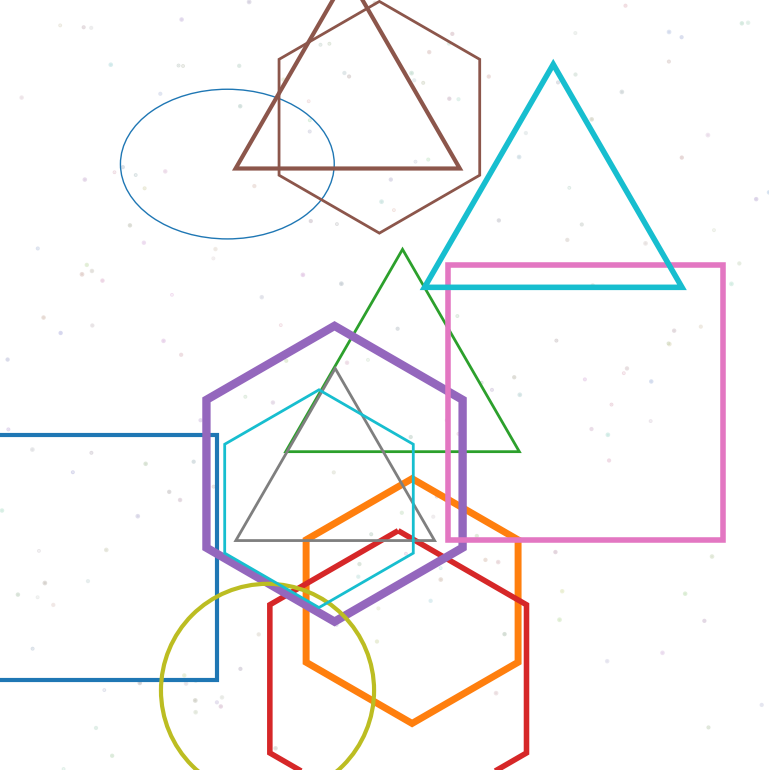[{"shape": "square", "thickness": 1.5, "radius": 0.8, "center": [0.123, 0.276]}, {"shape": "oval", "thickness": 0.5, "radius": 0.69, "center": [0.295, 0.787]}, {"shape": "hexagon", "thickness": 2.5, "radius": 0.79, "center": [0.535, 0.219]}, {"shape": "triangle", "thickness": 1, "radius": 0.88, "center": [0.523, 0.501]}, {"shape": "hexagon", "thickness": 2, "radius": 0.96, "center": [0.517, 0.118]}, {"shape": "hexagon", "thickness": 3, "radius": 0.96, "center": [0.434, 0.385]}, {"shape": "hexagon", "thickness": 1, "radius": 0.75, "center": [0.493, 0.848]}, {"shape": "triangle", "thickness": 1.5, "radius": 0.84, "center": [0.452, 0.865]}, {"shape": "square", "thickness": 2, "radius": 0.89, "center": [0.76, 0.477]}, {"shape": "triangle", "thickness": 1, "radius": 0.75, "center": [0.435, 0.372]}, {"shape": "circle", "thickness": 1.5, "radius": 0.69, "center": [0.347, 0.103]}, {"shape": "hexagon", "thickness": 1, "radius": 0.71, "center": [0.414, 0.352]}, {"shape": "triangle", "thickness": 2, "radius": 0.97, "center": [0.719, 0.723]}]